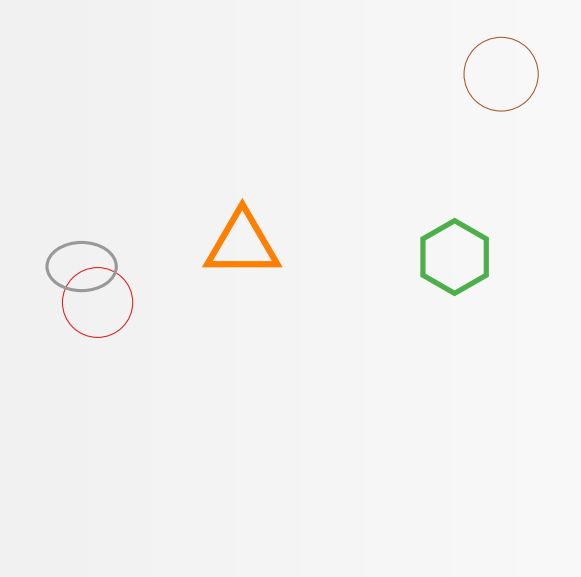[{"shape": "circle", "thickness": 0.5, "radius": 0.3, "center": [0.168, 0.475]}, {"shape": "hexagon", "thickness": 2.5, "radius": 0.31, "center": [0.782, 0.554]}, {"shape": "triangle", "thickness": 3, "radius": 0.35, "center": [0.417, 0.576]}, {"shape": "circle", "thickness": 0.5, "radius": 0.32, "center": [0.862, 0.871]}, {"shape": "oval", "thickness": 1.5, "radius": 0.3, "center": [0.14, 0.538]}]